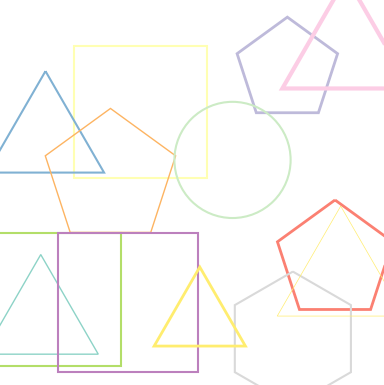[{"shape": "triangle", "thickness": 1, "radius": 0.86, "center": [0.106, 0.166]}, {"shape": "square", "thickness": 1.5, "radius": 0.86, "center": [0.365, 0.709]}, {"shape": "pentagon", "thickness": 2, "radius": 0.69, "center": [0.746, 0.818]}, {"shape": "pentagon", "thickness": 2, "radius": 0.79, "center": [0.87, 0.323]}, {"shape": "triangle", "thickness": 1.5, "radius": 0.88, "center": [0.118, 0.64]}, {"shape": "pentagon", "thickness": 1, "radius": 0.89, "center": [0.287, 0.54]}, {"shape": "square", "thickness": 1.5, "radius": 0.86, "center": [0.141, 0.221]}, {"shape": "triangle", "thickness": 3, "radius": 0.96, "center": [0.9, 0.866]}, {"shape": "hexagon", "thickness": 1.5, "radius": 0.87, "center": [0.761, 0.12]}, {"shape": "square", "thickness": 1.5, "radius": 0.9, "center": [0.333, 0.215]}, {"shape": "circle", "thickness": 1.5, "radius": 0.75, "center": [0.604, 0.585]}, {"shape": "triangle", "thickness": 2, "radius": 0.68, "center": [0.519, 0.17]}, {"shape": "triangle", "thickness": 0.5, "radius": 0.95, "center": [0.885, 0.274]}]